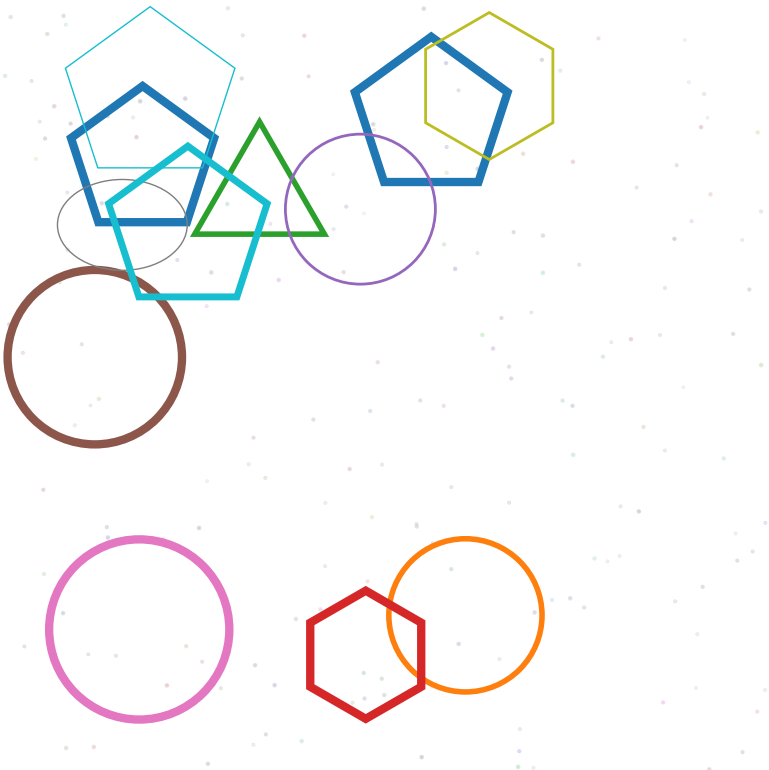[{"shape": "pentagon", "thickness": 3, "radius": 0.52, "center": [0.56, 0.848]}, {"shape": "pentagon", "thickness": 3, "radius": 0.49, "center": [0.185, 0.791]}, {"shape": "circle", "thickness": 2, "radius": 0.5, "center": [0.604, 0.201]}, {"shape": "triangle", "thickness": 2, "radius": 0.49, "center": [0.337, 0.745]}, {"shape": "hexagon", "thickness": 3, "radius": 0.42, "center": [0.475, 0.15]}, {"shape": "circle", "thickness": 1, "radius": 0.49, "center": [0.468, 0.728]}, {"shape": "circle", "thickness": 3, "radius": 0.57, "center": [0.123, 0.536]}, {"shape": "circle", "thickness": 3, "radius": 0.59, "center": [0.181, 0.183]}, {"shape": "oval", "thickness": 0.5, "radius": 0.42, "center": [0.159, 0.708]}, {"shape": "hexagon", "thickness": 1, "radius": 0.48, "center": [0.635, 0.888]}, {"shape": "pentagon", "thickness": 0.5, "radius": 0.58, "center": [0.195, 0.876]}, {"shape": "pentagon", "thickness": 2.5, "radius": 0.54, "center": [0.244, 0.702]}]